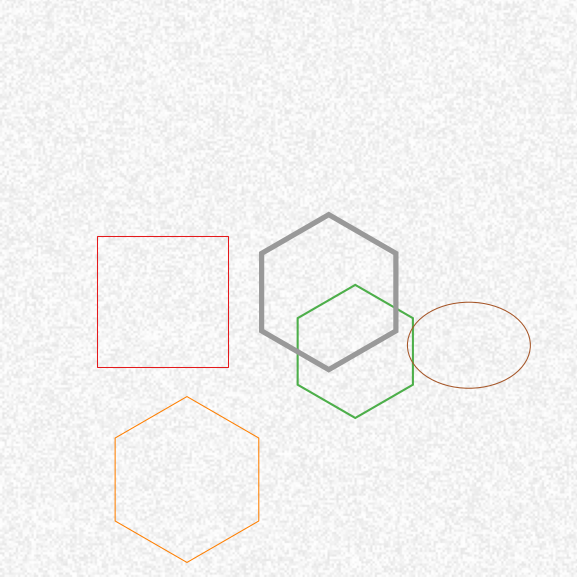[{"shape": "square", "thickness": 0.5, "radius": 0.57, "center": [0.281, 0.476]}, {"shape": "hexagon", "thickness": 1, "radius": 0.58, "center": [0.615, 0.391]}, {"shape": "hexagon", "thickness": 0.5, "radius": 0.72, "center": [0.324, 0.169]}, {"shape": "oval", "thickness": 0.5, "radius": 0.53, "center": [0.812, 0.401]}, {"shape": "hexagon", "thickness": 2.5, "radius": 0.67, "center": [0.569, 0.493]}]